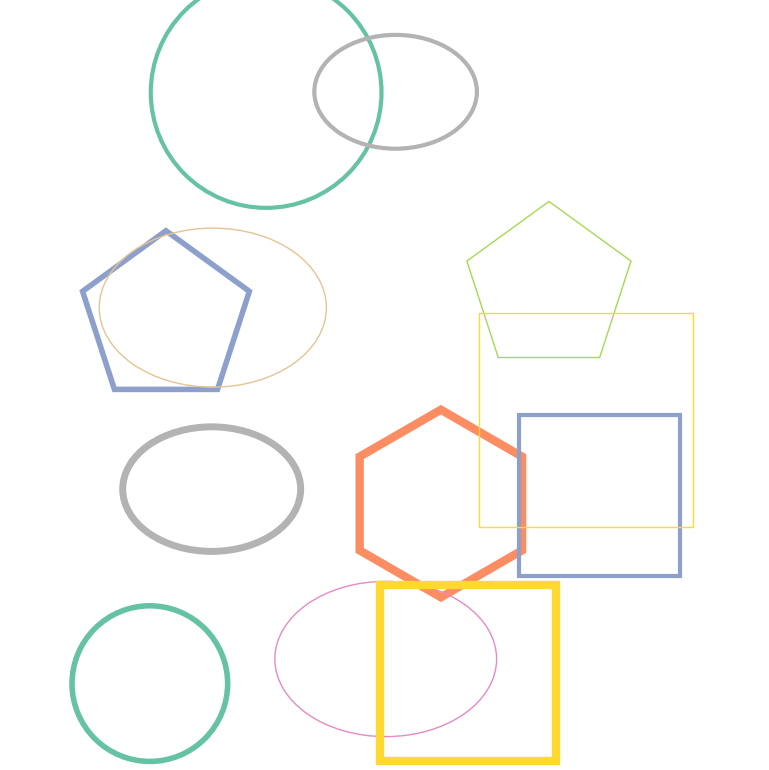[{"shape": "circle", "thickness": 1.5, "radius": 0.75, "center": [0.346, 0.88]}, {"shape": "circle", "thickness": 2, "radius": 0.51, "center": [0.195, 0.112]}, {"shape": "hexagon", "thickness": 3, "radius": 0.61, "center": [0.573, 0.346]}, {"shape": "square", "thickness": 1.5, "radius": 0.52, "center": [0.779, 0.356]}, {"shape": "pentagon", "thickness": 2, "radius": 0.57, "center": [0.216, 0.586]}, {"shape": "oval", "thickness": 0.5, "radius": 0.72, "center": [0.501, 0.144]}, {"shape": "pentagon", "thickness": 0.5, "radius": 0.56, "center": [0.713, 0.626]}, {"shape": "square", "thickness": 0.5, "radius": 0.69, "center": [0.761, 0.455]}, {"shape": "square", "thickness": 3, "radius": 0.57, "center": [0.608, 0.126]}, {"shape": "oval", "thickness": 0.5, "radius": 0.74, "center": [0.276, 0.6]}, {"shape": "oval", "thickness": 1.5, "radius": 0.53, "center": [0.514, 0.881]}, {"shape": "oval", "thickness": 2.5, "radius": 0.58, "center": [0.275, 0.365]}]